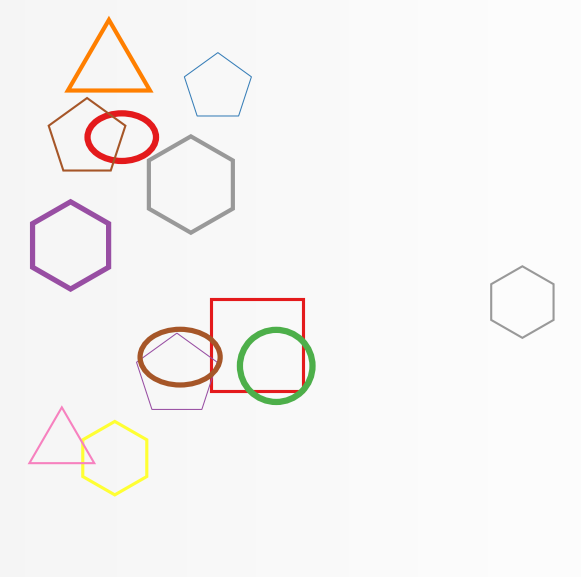[{"shape": "oval", "thickness": 3, "radius": 0.29, "center": [0.21, 0.762]}, {"shape": "square", "thickness": 1.5, "radius": 0.4, "center": [0.442, 0.401]}, {"shape": "pentagon", "thickness": 0.5, "radius": 0.3, "center": [0.375, 0.847]}, {"shape": "circle", "thickness": 3, "radius": 0.31, "center": [0.475, 0.366]}, {"shape": "pentagon", "thickness": 0.5, "radius": 0.37, "center": [0.304, 0.349]}, {"shape": "hexagon", "thickness": 2.5, "radius": 0.38, "center": [0.121, 0.574]}, {"shape": "triangle", "thickness": 2, "radius": 0.41, "center": [0.187, 0.883]}, {"shape": "hexagon", "thickness": 1.5, "radius": 0.32, "center": [0.197, 0.206]}, {"shape": "oval", "thickness": 2.5, "radius": 0.34, "center": [0.31, 0.381]}, {"shape": "pentagon", "thickness": 1, "radius": 0.35, "center": [0.15, 0.76]}, {"shape": "triangle", "thickness": 1, "radius": 0.32, "center": [0.106, 0.229]}, {"shape": "hexagon", "thickness": 2, "radius": 0.42, "center": [0.328, 0.68]}, {"shape": "hexagon", "thickness": 1, "radius": 0.31, "center": [0.899, 0.476]}]